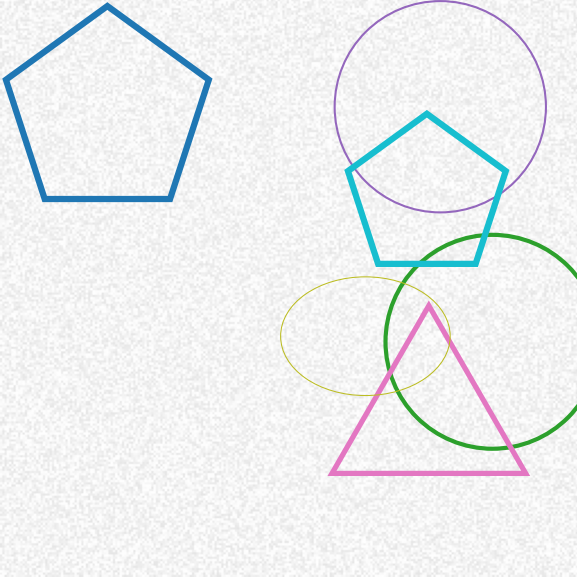[{"shape": "pentagon", "thickness": 3, "radius": 0.92, "center": [0.186, 0.804]}, {"shape": "circle", "thickness": 2, "radius": 0.93, "center": [0.853, 0.407]}, {"shape": "circle", "thickness": 1, "radius": 0.91, "center": [0.762, 0.814]}, {"shape": "triangle", "thickness": 2.5, "radius": 0.97, "center": [0.743, 0.276]}, {"shape": "oval", "thickness": 0.5, "radius": 0.73, "center": [0.633, 0.417]}, {"shape": "pentagon", "thickness": 3, "radius": 0.72, "center": [0.739, 0.658]}]